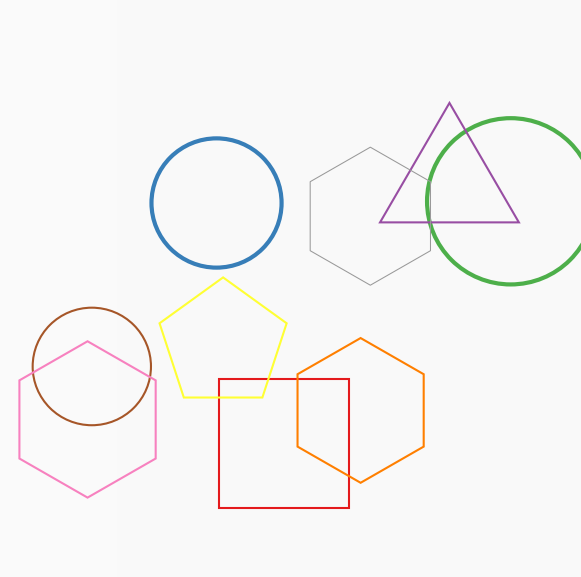[{"shape": "square", "thickness": 1, "radius": 0.56, "center": [0.489, 0.231]}, {"shape": "circle", "thickness": 2, "radius": 0.56, "center": [0.373, 0.648]}, {"shape": "circle", "thickness": 2, "radius": 0.72, "center": [0.879, 0.651]}, {"shape": "triangle", "thickness": 1, "radius": 0.69, "center": [0.773, 0.683]}, {"shape": "hexagon", "thickness": 1, "radius": 0.63, "center": [0.62, 0.288]}, {"shape": "pentagon", "thickness": 1, "radius": 0.57, "center": [0.384, 0.404]}, {"shape": "circle", "thickness": 1, "radius": 0.51, "center": [0.158, 0.365]}, {"shape": "hexagon", "thickness": 1, "radius": 0.68, "center": [0.151, 0.273]}, {"shape": "hexagon", "thickness": 0.5, "radius": 0.6, "center": [0.637, 0.625]}]